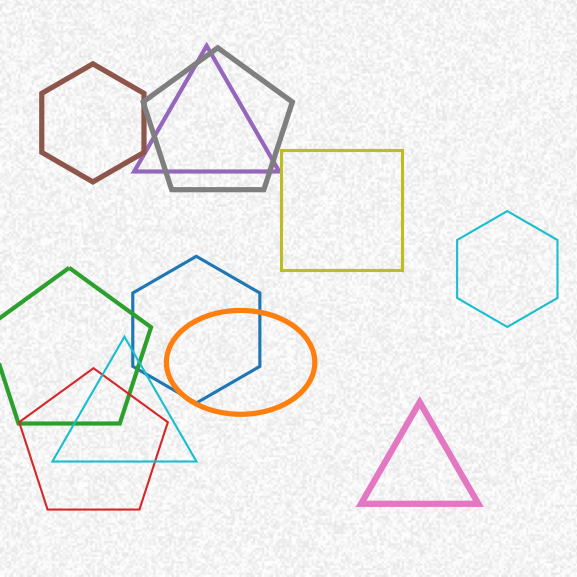[{"shape": "hexagon", "thickness": 1.5, "radius": 0.64, "center": [0.34, 0.428]}, {"shape": "oval", "thickness": 2.5, "radius": 0.64, "center": [0.417, 0.372]}, {"shape": "pentagon", "thickness": 2, "radius": 0.75, "center": [0.12, 0.386]}, {"shape": "pentagon", "thickness": 1, "radius": 0.68, "center": [0.162, 0.226]}, {"shape": "triangle", "thickness": 2, "radius": 0.72, "center": [0.358, 0.775]}, {"shape": "hexagon", "thickness": 2.5, "radius": 0.51, "center": [0.161, 0.786]}, {"shape": "triangle", "thickness": 3, "radius": 0.59, "center": [0.727, 0.185]}, {"shape": "pentagon", "thickness": 2.5, "radius": 0.68, "center": [0.377, 0.781]}, {"shape": "square", "thickness": 1.5, "radius": 0.52, "center": [0.591, 0.636]}, {"shape": "hexagon", "thickness": 1, "radius": 0.5, "center": [0.878, 0.533]}, {"shape": "triangle", "thickness": 1, "radius": 0.72, "center": [0.215, 0.272]}]